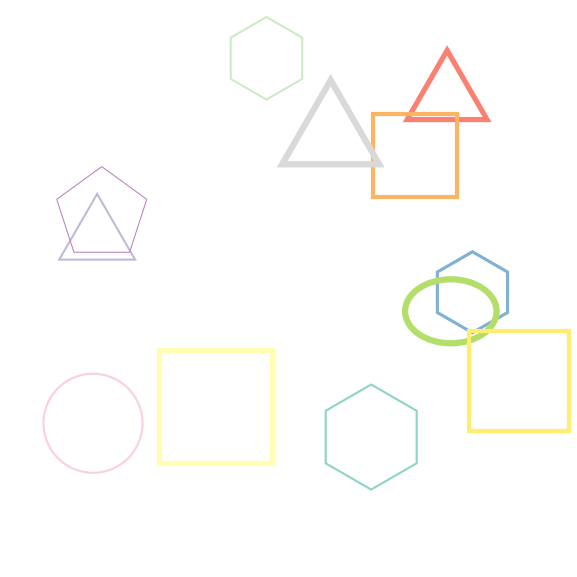[{"shape": "hexagon", "thickness": 1, "radius": 0.45, "center": [0.643, 0.242]}, {"shape": "square", "thickness": 2.5, "radius": 0.49, "center": [0.372, 0.295]}, {"shape": "triangle", "thickness": 1, "radius": 0.38, "center": [0.168, 0.588]}, {"shape": "triangle", "thickness": 2.5, "radius": 0.4, "center": [0.774, 0.832]}, {"shape": "hexagon", "thickness": 1.5, "radius": 0.35, "center": [0.818, 0.493]}, {"shape": "square", "thickness": 2, "radius": 0.36, "center": [0.718, 0.73]}, {"shape": "oval", "thickness": 3, "radius": 0.4, "center": [0.781, 0.46]}, {"shape": "circle", "thickness": 1, "radius": 0.43, "center": [0.161, 0.266]}, {"shape": "triangle", "thickness": 3, "radius": 0.49, "center": [0.573, 0.763]}, {"shape": "pentagon", "thickness": 0.5, "radius": 0.41, "center": [0.176, 0.629]}, {"shape": "hexagon", "thickness": 1, "radius": 0.36, "center": [0.461, 0.898]}, {"shape": "square", "thickness": 2, "radius": 0.43, "center": [0.899, 0.339]}]